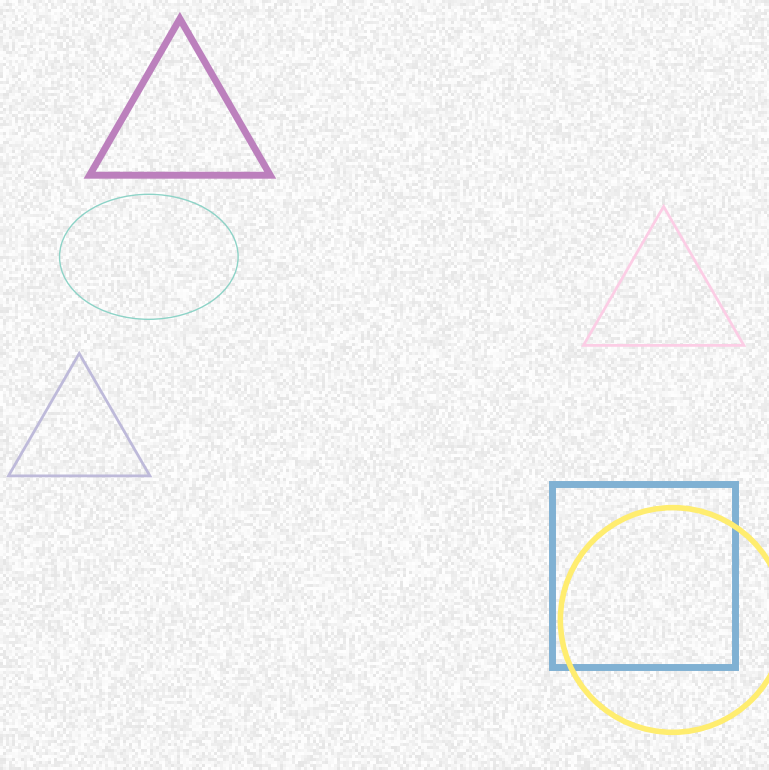[{"shape": "oval", "thickness": 0.5, "radius": 0.58, "center": [0.193, 0.666]}, {"shape": "triangle", "thickness": 1, "radius": 0.53, "center": [0.103, 0.435]}, {"shape": "square", "thickness": 2.5, "radius": 0.59, "center": [0.836, 0.253]}, {"shape": "triangle", "thickness": 1, "radius": 0.6, "center": [0.862, 0.612]}, {"shape": "triangle", "thickness": 2.5, "radius": 0.68, "center": [0.234, 0.84]}, {"shape": "circle", "thickness": 2, "radius": 0.73, "center": [0.874, 0.195]}]